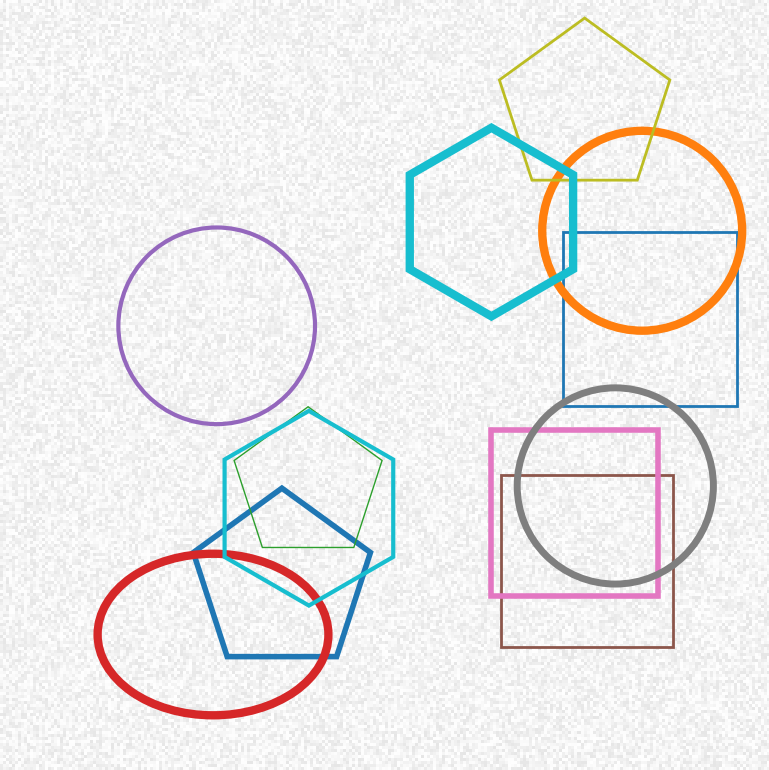[{"shape": "square", "thickness": 1, "radius": 0.57, "center": [0.844, 0.585]}, {"shape": "pentagon", "thickness": 2, "radius": 0.6, "center": [0.366, 0.245]}, {"shape": "circle", "thickness": 3, "radius": 0.65, "center": [0.834, 0.7]}, {"shape": "pentagon", "thickness": 0.5, "radius": 0.51, "center": [0.4, 0.371]}, {"shape": "oval", "thickness": 3, "radius": 0.75, "center": [0.277, 0.176]}, {"shape": "circle", "thickness": 1.5, "radius": 0.64, "center": [0.281, 0.577]}, {"shape": "square", "thickness": 1, "radius": 0.56, "center": [0.762, 0.271]}, {"shape": "square", "thickness": 2, "radius": 0.54, "center": [0.746, 0.334]}, {"shape": "circle", "thickness": 2.5, "radius": 0.64, "center": [0.799, 0.369]}, {"shape": "pentagon", "thickness": 1, "radius": 0.58, "center": [0.759, 0.86]}, {"shape": "hexagon", "thickness": 1.5, "radius": 0.63, "center": [0.401, 0.34]}, {"shape": "hexagon", "thickness": 3, "radius": 0.61, "center": [0.638, 0.712]}]